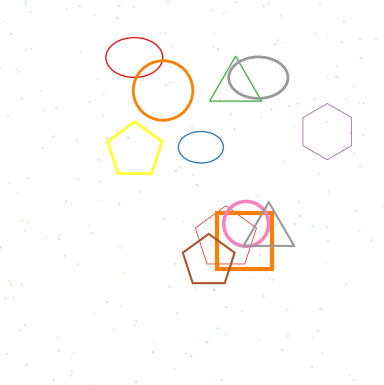[{"shape": "pentagon", "thickness": 0.5, "radius": 0.42, "center": [0.587, 0.382]}, {"shape": "oval", "thickness": 1, "radius": 0.37, "center": [0.349, 0.851]}, {"shape": "oval", "thickness": 1, "radius": 0.29, "center": [0.522, 0.618]}, {"shape": "triangle", "thickness": 1, "radius": 0.39, "center": [0.612, 0.776]}, {"shape": "hexagon", "thickness": 0.5, "radius": 0.36, "center": [0.85, 0.658]}, {"shape": "circle", "thickness": 2, "radius": 0.39, "center": [0.424, 0.765]}, {"shape": "square", "thickness": 3, "radius": 0.36, "center": [0.635, 0.374]}, {"shape": "pentagon", "thickness": 2, "radius": 0.37, "center": [0.35, 0.609]}, {"shape": "pentagon", "thickness": 1.5, "radius": 0.35, "center": [0.542, 0.322]}, {"shape": "circle", "thickness": 2.5, "radius": 0.29, "center": [0.639, 0.419]}, {"shape": "triangle", "thickness": 1.5, "radius": 0.38, "center": [0.698, 0.399]}, {"shape": "oval", "thickness": 2, "radius": 0.38, "center": [0.671, 0.798]}]